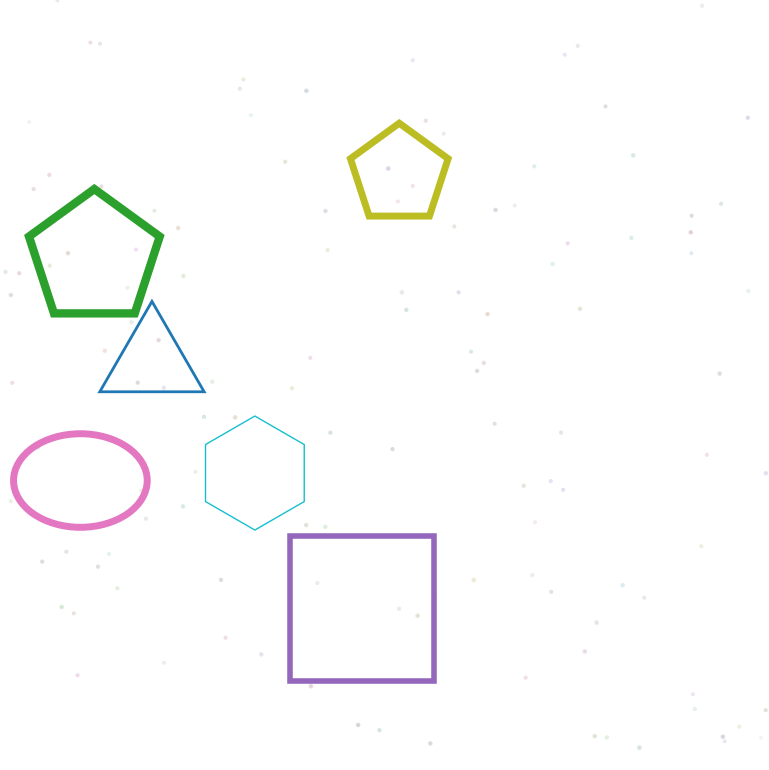[{"shape": "triangle", "thickness": 1, "radius": 0.39, "center": [0.197, 0.53]}, {"shape": "pentagon", "thickness": 3, "radius": 0.45, "center": [0.123, 0.665]}, {"shape": "square", "thickness": 2, "radius": 0.47, "center": [0.47, 0.21]}, {"shape": "oval", "thickness": 2.5, "radius": 0.43, "center": [0.104, 0.376]}, {"shape": "pentagon", "thickness": 2.5, "radius": 0.33, "center": [0.519, 0.773]}, {"shape": "hexagon", "thickness": 0.5, "radius": 0.37, "center": [0.331, 0.386]}]